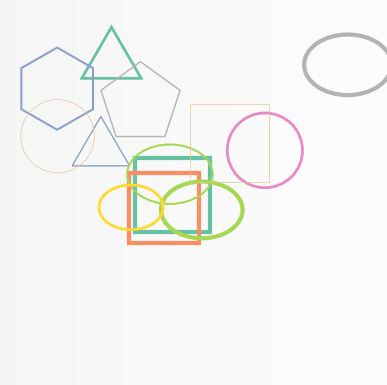[{"shape": "square", "thickness": 3, "radius": 0.48, "center": [0.445, 0.494]}, {"shape": "triangle", "thickness": 2, "radius": 0.44, "center": [0.288, 0.841]}, {"shape": "square", "thickness": 3, "radius": 0.45, "center": [0.423, 0.459]}, {"shape": "triangle", "thickness": 1, "radius": 0.43, "center": [0.26, 0.612]}, {"shape": "hexagon", "thickness": 1.5, "radius": 0.53, "center": [0.147, 0.77]}, {"shape": "circle", "thickness": 2, "radius": 0.49, "center": [0.684, 0.609]}, {"shape": "oval", "thickness": 1.5, "radius": 0.55, "center": [0.438, 0.548]}, {"shape": "oval", "thickness": 3, "radius": 0.53, "center": [0.521, 0.455]}, {"shape": "oval", "thickness": 2, "radius": 0.41, "center": [0.338, 0.461]}, {"shape": "square", "thickness": 0.5, "radius": 0.51, "center": [0.592, 0.628]}, {"shape": "circle", "thickness": 0.5, "radius": 0.48, "center": [0.149, 0.646]}, {"shape": "pentagon", "thickness": 1, "radius": 0.54, "center": [0.363, 0.732]}, {"shape": "oval", "thickness": 3, "radius": 0.56, "center": [0.897, 0.832]}]